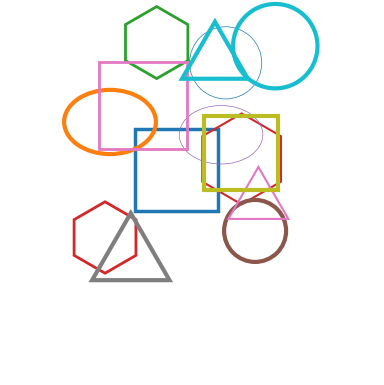[{"shape": "circle", "thickness": 0.5, "radius": 0.47, "center": [0.586, 0.837]}, {"shape": "square", "thickness": 2.5, "radius": 0.54, "center": [0.459, 0.558]}, {"shape": "oval", "thickness": 3, "radius": 0.6, "center": [0.286, 0.683]}, {"shape": "hexagon", "thickness": 2, "radius": 0.47, "center": [0.407, 0.889]}, {"shape": "hexagon", "thickness": 1.5, "radius": 0.59, "center": [0.628, 0.587]}, {"shape": "hexagon", "thickness": 2, "radius": 0.46, "center": [0.273, 0.383]}, {"shape": "oval", "thickness": 0.5, "radius": 0.54, "center": [0.574, 0.65]}, {"shape": "circle", "thickness": 3, "radius": 0.4, "center": [0.663, 0.4]}, {"shape": "triangle", "thickness": 1.5, "radius": 0.45, "center": [0.671, 0.476]}, {"shape": "square", "thickness": 2, "radius": 0.57, "center": [0.372, 0.726]}, {"shape": "triangle", "thickness": 3, "radius": 0.58, "center": [0.34, 0.33]}, {"shape": "square", "thickness": 3, "radius": 0.48, "center": [0.625, 0.603]}, {"shape": "circle", "thickness": 3, "radius": 0.55, "center": [0.715, 0.88]}, {"shape": "triangle", "thickness": 3, "radius": 0.49, "center": [0.558, 0.845]}]